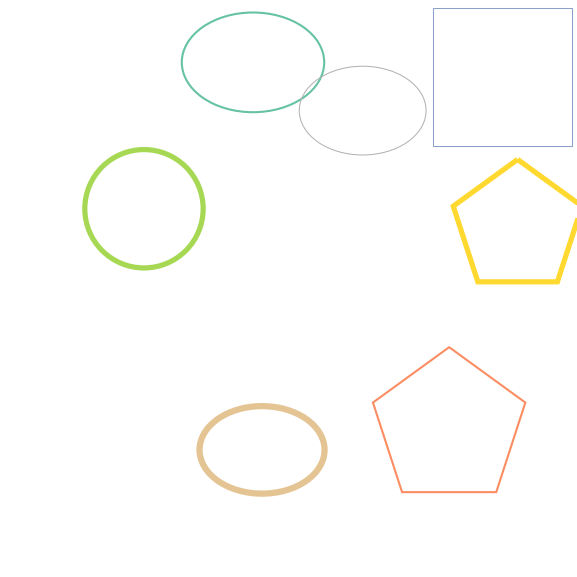[{"shape": "oval", "thickness": 1, "radius": 0.62, "center": [0.438, 0.891]}, {"shape": "pentagon", "thickness": 1, "radius": 0.69, "center": [0.778, 0.259]}, {"shape": "square", "thickness": 0.5, "radius": 0.6, "center": [0.87, 0.866]}, {"shape": "circle", "thickness": 2.5, "radius": 0.51, "center": [0.249, 0.638]}, {"shape": "pentagon", "thickness": 2.5, "radius": 0.59, "center": [0.896, 0.606]}, {"shape": "oval", "thickness": 3, "radius": 0.54, "center": [0.454, 0.22]}, {"shape": "oval", "thickness": 0.5, "radius": 0.55, "center": [0.628, 0.808]}]